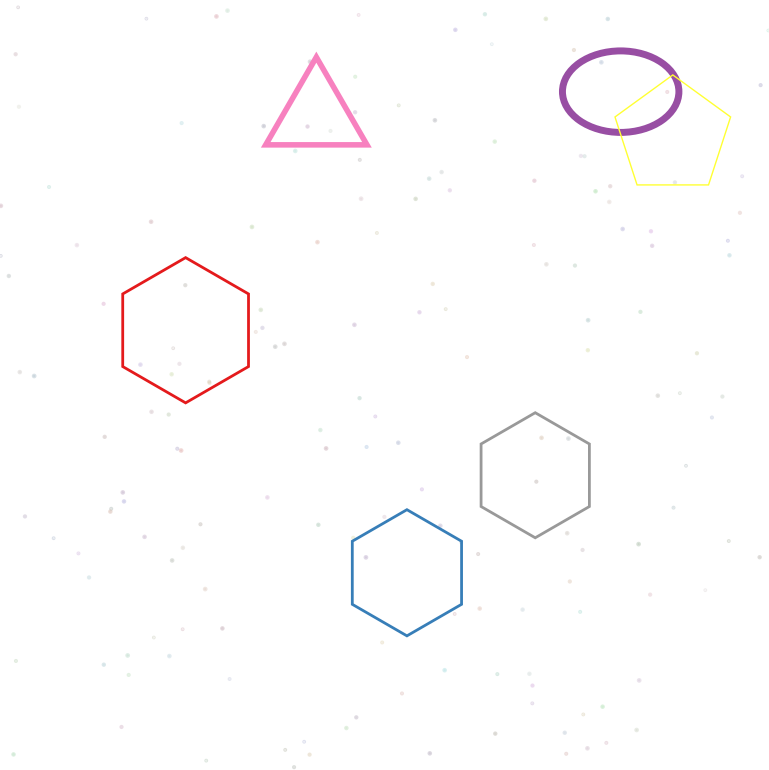[{"shape": "hexagon", "thickness": 1, "radius": 0.47, "center": [0.241, 0.571]}, {"shape": "hexagon", "thickness": 1, "radius": 0.41, "center": [0.528, 0.256]}, {"shape": "oval", "thickness": 2.5, "radius": 0.38, "center": [0.806, 0.881]}, {"shape": "pentagon", "thickness": 0.5, "radius": 0.39, "center": [0.874, 0.824]}, {"shape": "triangle", "thickness": 2, "radius": 0.38, "center": [0.411, 0.85]}, {"shape": "hexagon", "thickness": 1, "radius": 0.41, "center": [0.695, 0.383]}]